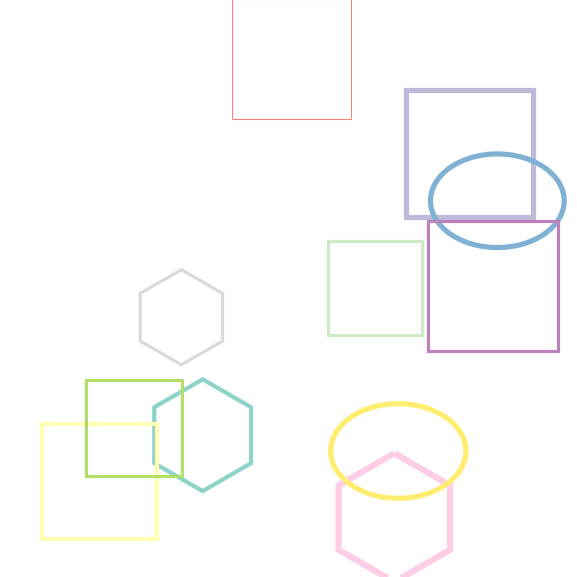[{"shape": "hexagon", "thickness": 2, "radius": 0.48, "center": [0.351, 0.246]}, {"shape": "square", "thickness": 2, "radius": 0.5, "center": [0.173, 0.165]}, {"shape": "square", "thickness": 2.5, "radius": 0.55, "center": [0.813, 0.734]}, {"shape": "square", "thickness": 0.5, "radius": 0.52, "center": [0.505, 0.897]}, {"shape": "oval", "thickness": 2.5, "radius": 0.58, "center": [0.861, 0.652]}, {"shape": "square", "thickness": 1.5, "radius": 0.41, "center": [0.233, 0.258]}, {"shape": "hexagon", "thickness": 3, "radius": 0.56, "center": [0.683, 0.103]}, {"shape": "hexagon", "thickness": 1.5, "radius": 0.41, "center": [0.314, 0.45]}, {"shape": "square", "thickness": 1.5, "radius": 0.56, "center": [0.854, 0.504]}, {"shape": "square", "thickness": 1.5, "radius": 0.41, "center": [0.649, 0.5]}, {"shape": "oval", "thickness": 2.5, "radius": 0.59, "center": [0.69, 0.218]}]